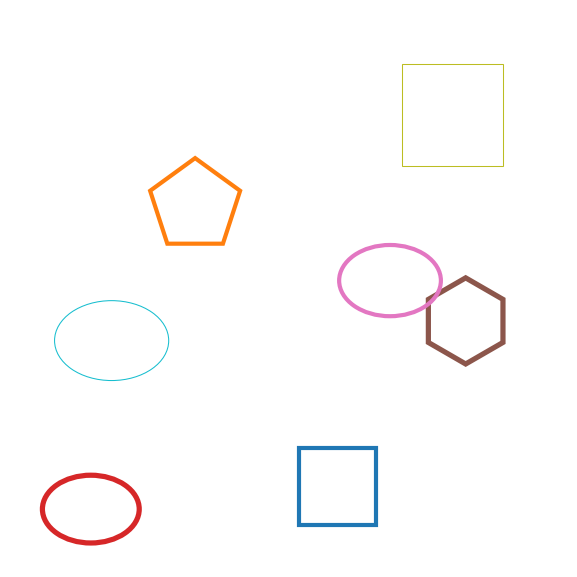[{"shape": "square", "thickness": 2, "radius": 0.34, "center": [0.585, 0.157]}, {"shape": "pentagon", "thickness": 2, "radius": 0.41, "center": [0.338, 0.643]}, {"shape": "oval", "thickness": 2.5, "radius": 0.42, "center": [0.157, 0.118]}, {"shape": "hexagon", "thickness": 2.5, "radius": 0.37, "center": [0.806, 0.443]}, {"shape": "oval", "thickness": 2, "radius": 0.44, "center": [0.675, 0.513]}, {"shape": "square", "thickness": 0.5, "radius": 0.44, "center": [0.784, 0.8]}, {"shape": "oval", "thickness": 0.5, "radius": 0.49, "center": [0.193, 0.409]}]